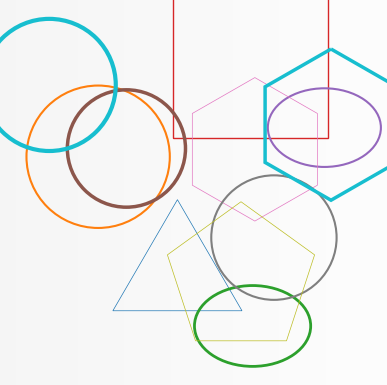[{"shape": "triangle", "thickness": 0.5, "radius": 0.96, "center": [0.458, 0.289]}, {"shape": "circle", "thickness": 1.5, "radius": 0.92, "center": [0.253, 0.593]}, {"shape": "oval", "thickness": 2, "radius": 0.75, "center": [0.652, 0.153]}, {"shape": "square", "thickness": 1, "radius": 1.0, "center": [0.646, 0.84]}, {"shape": "oval", "thickness": 1.5, "radius": 0.73, "center": [0.837, 0.669]}, {"shape": "circle", "thickness": 2.5, "radius": 0.76, "center": [0.326, 0.614]}, {"shape": "hexagon", "thickness": 0.5, "radius": 0.93, "center": [0.658, 0.612]}, {"shape": "circle", "thickness": 1.5, "radius": 0.81, "center": [0.707, 0.383]}, {"shape": "pentagon", "thickness": 0.5, "radius": 1.0, "center": [0.622, 0.276]}, {"shape": "hexagon", "thickness": 2.5, "radius": 0.98, "center": [0.854, 0.676]}, {"shape": "circle", "thickness": 3, "radius": 0.86, "center": [0.127, 0.779]}]